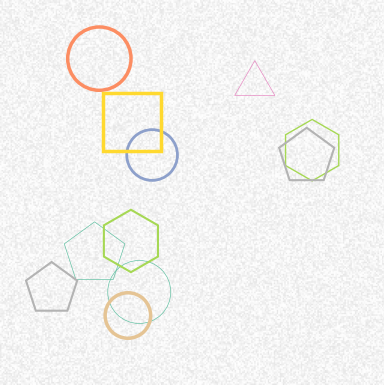[{"shape": "circle", "thickness": 0.5, "radius": 0.41, "center": [0.362, 0.242]}, {"shape": "pentagon", "thickness": 0.5, "radius": 0.41, "center": [0.246, 0.341]}, {"shape": "circle", "thickness": 2.5, "radius": 0.41, "center": [0.258, 0.848]}, {"shape": "circle", "thickness": 2, "radius": 0.33, "center": [0.395, 0.597]}, {"shape": "triangle", "thickness": 0.5, "radius": 0.3, "center": [0.662, 0.782]}, {"shape": "hexagon", "thickness": 1.5, "radius": 0.41, "center": [0.34, 0.374]}, {"shape": "hexagon", "thickness": 1, "radius": 0.4, "center": [0.811, 0.61]}, {"shape": "square", "thickness": 2.5, "radius": 0.38, "center": [0.342, 0.684]}, {"shape": "circle", "thickness": 2.5, "radius": 0.3, "center": [0.332, 0.181]}, {"shape": "pentagon", "thickness": 1.5, "radius": 0.35, "center": [0.134, 0.25]}, {"shape": "pentagon", "thickness": 1.5, "radius": 0.38, "center": [0.797, 0.593]}]